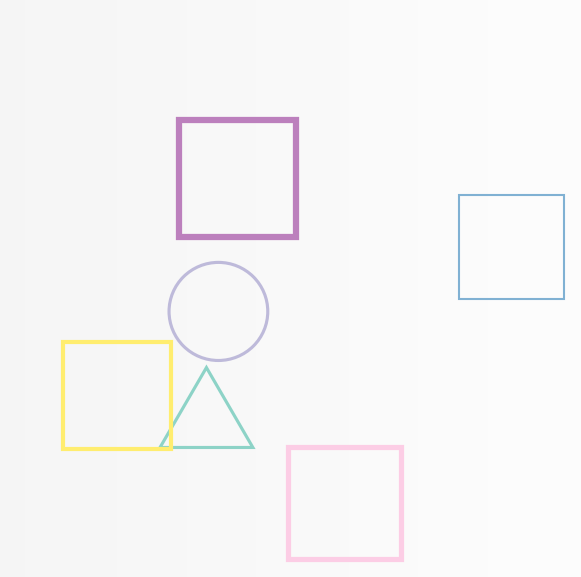[{"shape": "triangle", "thickness": 1.5, "radius": 0.46, "center": [0.355, 0.27]}, {"shape": "circle", "thickness": 1.5, "radius": 0.42, "center": [0.376, 0.46]}, {"shape": "square", "thickness": 1, "radius": 0.45, "center": [0.88, 0.571]}, {"shape": "square", "thickness": 2.5, "radius": 0.48, "center": [0.592, 0.128]}, {"shape": "square", "thickness": 3, "radius": 0.5, "center": [0.408, 0.69]}, {"shape": "square", "thickness": 2, "radius": 0.46, "center": [0.202, 0.314]}]